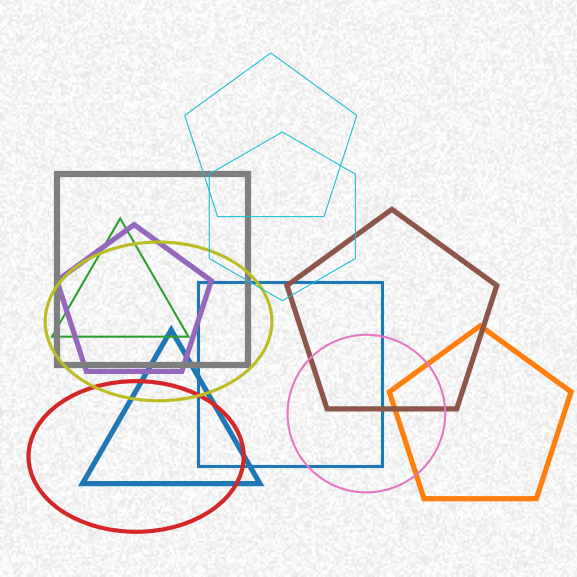[{"shape": "triangle", "thickness": 2.5, "radius": 0.89, "center": [0.296, 0.25]}, {"shape": "square", "thickness": 1.5, "radius": 0.79, "center": [0.502, 0.351]}, {"shape": "pentagon", "thickness": 2.5, "radius": 0.83, "center": [0.832, 0.269]}, {"shape": "triangle", "thickness": 1, "radius": 0.68, "center": [0.208, 0.484]}, {"shape": "oval", "thickness": 2, "radius": 0.93, "center": [0.236, 0.209]}, {"shape": "pentagon", "thickness": 2.5, "radius": 0.7, "center": [0.232, 0.47]}, {"shape": "pentagon", "thickness": 2.5, "radius": 0.96, "center": [0.679, 0.446]}, {"shape": "circle", "thickness": 1, "radius": 0.68, "center": [0.634, 0.283]}, {"shape": "square", "thickness": 3, "radius": 0.83, "center": [0.264, 0.533]}, {"shape": "oval", "thickness": 1.5, "radius": 0.98, "center": [0.275, 0.443]}, {"shape": "hexagon", "thickness": 0.5, "radius": 0.73, "center": [0.489, 0.625]}, {"shape": "pentagon", "thickness": 0.5, "radius": 0.78, "center": [0.469, 0.751]}]